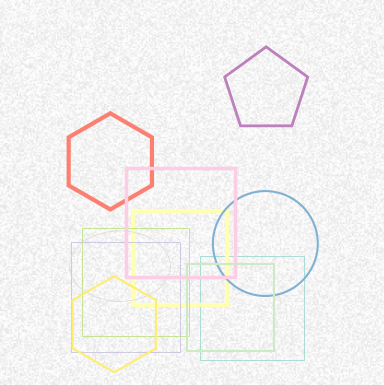[{"shape": "square", "thickness": 0.5, "radius": 0.67, "center": [0.655, 0.201]}, {"shape": "square", "thickness": 3, "radius": 0.61, "center": [0.467, 0.33]}, {"shape": "square", "thickness": 0.5, "radius": 0.71, "center": [0.326, 0.228]}, {"shape": "hexagon", "thickness": 3, "radius": 0.62, "center": [0.287, 0.581]}, {"shape": "circle", "thickness": 1.5, "radius": 0.68, "center": [0.689, 0.367]}, {"shape": "square", "thickness": 0.5, "radius": 0.7, "center": [0.352, 0.268]}, {"shape": "square", "thickness": 2.5, "radius": 0.71, "center": [0.468, 0.423]}, {"shape": "oval", "thickness": 0.5, "radius": 0.65, "center": [0.312, 0.309]}, {"shape": "pentagon", "thickness": 2, "radius": 0.57, "center": [0.691, 0.765]}, {"shape": "square", "thickness": 1.5, "radius": 0.57, "center": [0.599, 0.2]}, {"shape": "hexagon", "thickness": 1.5, "radius": 0.62, "center": [0.297, 0.158]}]